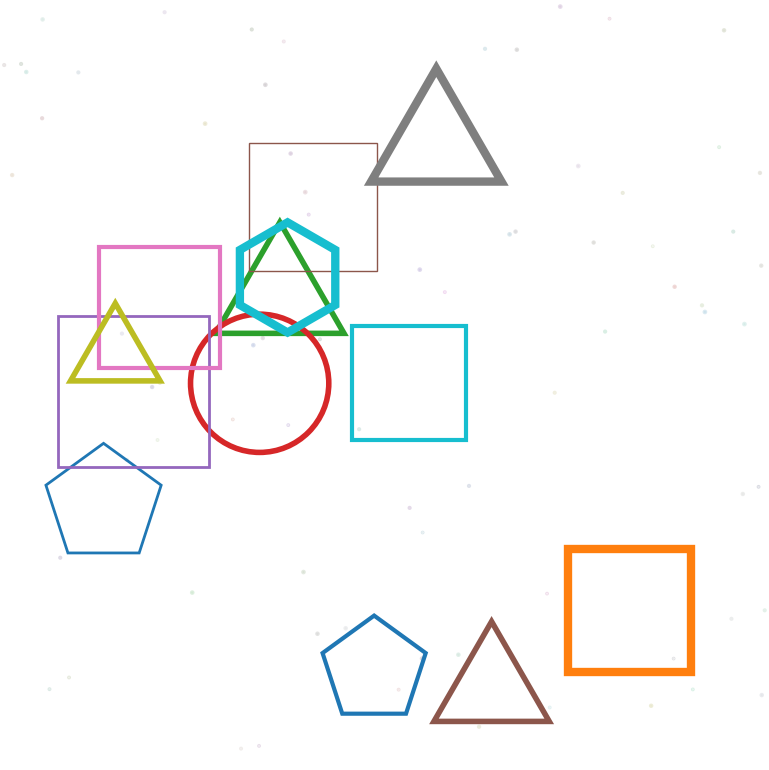[{"shape": "pentagon", "thickness": 1, "radius": 0.39, "center": [0.134, 0.346]}, {"shape": "pentagon", "thickness": 1.5, "radius": 0.35, "center": [0.486, 0.13]}, {"shape": "square", "thickness": 3, "radius": 0.4, "center": [0.818, 0.207]}, {"shape": "triangle", "thickness": 2, "radius": 0.48, "center": [0.363, 0.615]}, {"shape": "circle", "thickness": 2, "radius": 0.45, "center": [0.337, 0.502]}, {"shape": "square", "thickness": 1, "radius": 0.49, "center": [0.173, 0.492]}, {"shape": "square", "thickness": 0.5, "radius": 0.42, "center": [0.407, 0.731]}, {"shape": "triangle", "thickness": 2, "radius": 0.43, "center": [0.638, 0.106]}, {"shape": "square", "thickness": 1.5, "radius": 0.39, "center": [0.207, 0.601]}, {"shape": "triangle", "thickness": 3, "radius": 0.49, "center": [0.567, 0.813]}, {"shape": "triangle", "thickness": 2, "radius": 0.34, "center": [0.15, 0.539]}, {"shape": "square", "thickness": 1.5, "radius": 0.37, "center": [0.531, 0.503]}, {"shape": "hexagon", "thickness": 3, "radius": 0.36, "center": [0.373, 0.64]}]